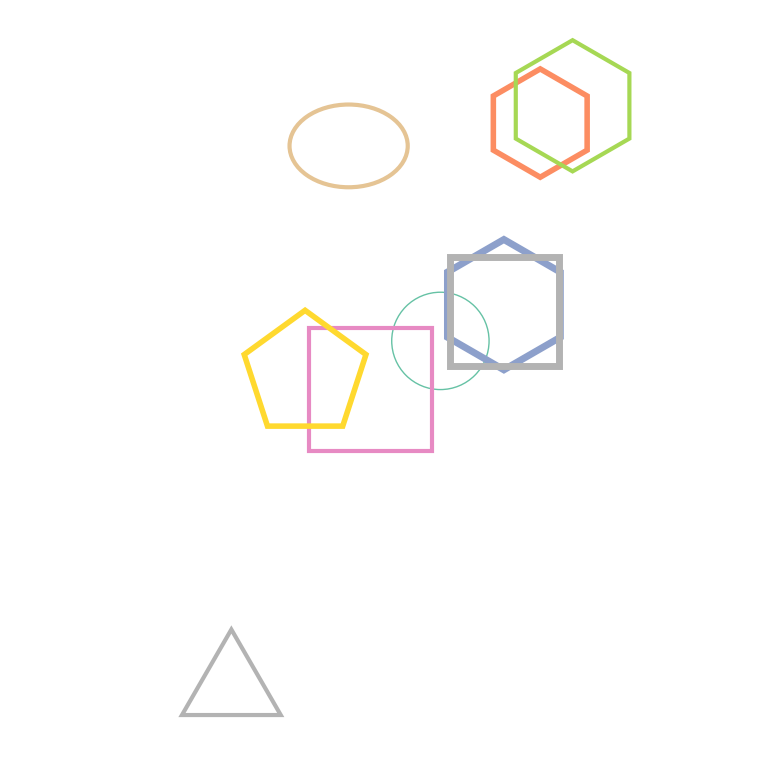[{"shape": "circle", "thickness": 0.5, "radius": 0.32, "center": [0.572, 0.557]}, {"shape": "hexagon", "thickness": 2, "radius": 0.35, "center": [0.702, 0.84]}, {"shape": "hexagon", "thickness": 2.5, "radius": 0.42, "center": [0.654, 0.604]}, {"shape": "square", "thickness": 1.5, "radius": 0.4, "center": [0.481, 0.494]}, {"shape": "hexagon", "thickness": 1.5, "radius": 0.43, "center": [0.744, 0.863]}, {"shape": "pentagon", "thickness": 2, "radius": 0.42, "center": [0.396, 0.514]}, {"shape": "oval", "thickness": 1.5, "radius": 0.38, "center": [0.453, 0.811]}, {"shape": "triangle", "thickness": 1.5, "radius": 0.37, "center": [0.3, 0.108]}, {"shape": "square", "thickness": 2.5, "radius": 0.35, "center": [0.655, 0.596]}]